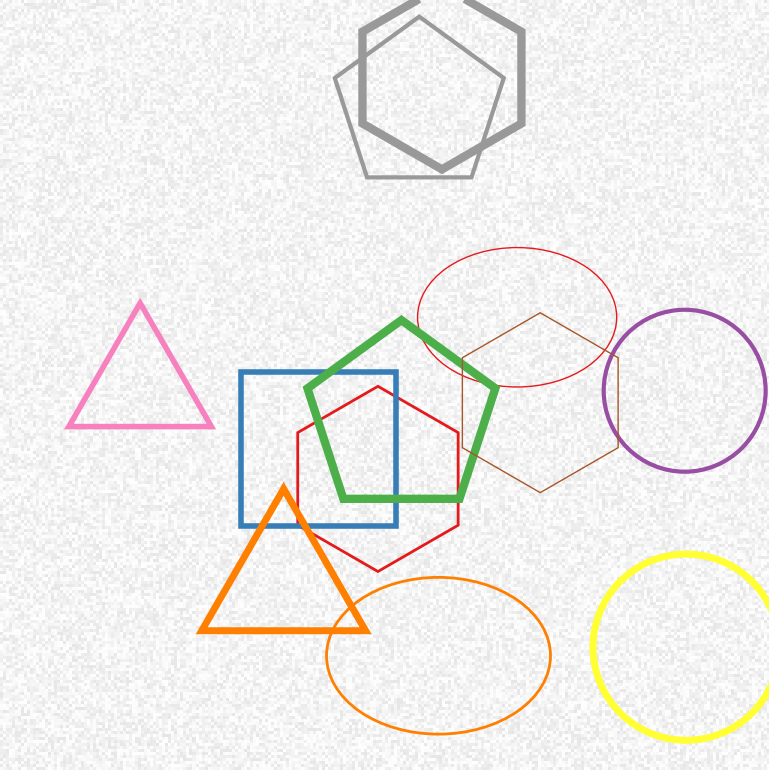[{"shape": "oval", "thickness": 0.5, "radius": 0.65, "center": [0.672, 0.588]}, {"shape": "hexagon", "thickness": 1, "radius": 0.6, "center": [0.491, 0.378]}, {"shape": "square", "thickness": 2, "radius": 0.5, "center": [0.414, 0.417]}, {"shape": "pentagon", "thickness": 3, "radius": 0.64, "center": [0.521, 0.456]}, {"shape": "circle", "thickness": 1.5, "radius": 0.53, "center": [0.889, 0.493]}, {"shape": "oval", "thickness": 1, "radius": 0.73, "center": [0.569, 0.148]}, {"shape": "triangle", "thickness": 2.5, "radius": 0.61, "center": [0.368, 0.242]}, {"shape": "circle", "thickness": 2.5, "radius": 0.6, "center": [0.891, 0.16]}, {"shape": "hexagon", "thickness": 0.5, "radius": 0.58, "center": [0.702, 0.477]}, {"shape": "triangle", "thickness": 2, "radius": 0.53, "center": [0.182, 0.499]}, {"shape": "hexagon", "thickness": 3, "radius": 0.6, "center": [0.574, 0.899]}, {"shape": "pentagon", "thickness": 1.5, "radius": 0.58, "center": [0.545, 0.863]}]